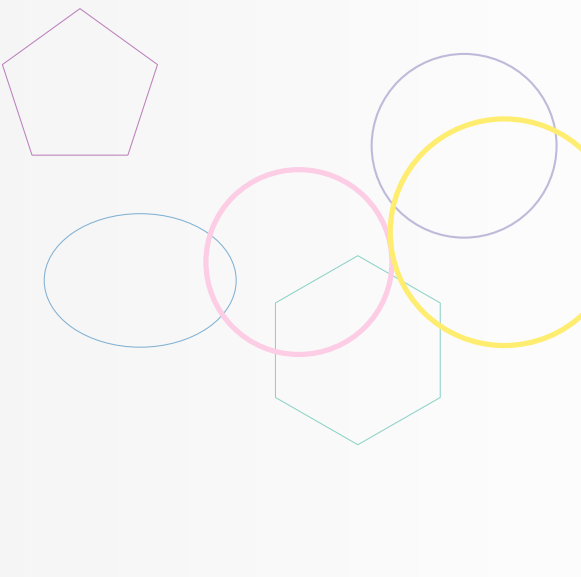[{"shape": "hexagon", "thickness": 0.5, "radius": 0.82, "center": [0.616, 0.393]}, {"shape": "circle", "thickness": 1, "radius": 0.8, "center": [0.798, 0.747]}, {"shape": "oval", "thickness": 0.5, "radius": 0.83, "center": [0.241, 0.514]}, {"shape": "circle", "thickness": 2.5, "radius": 0.8, "center": [0.514, 0.545]}, {"shape": "pentagon", "thickness": 0.5, "radius": 0.7, "center": [0.138, 0.844]}, {"shape": "circle", "thickness": 2.5, "radius": 0.98, "center": [0.868, 0.597]}]